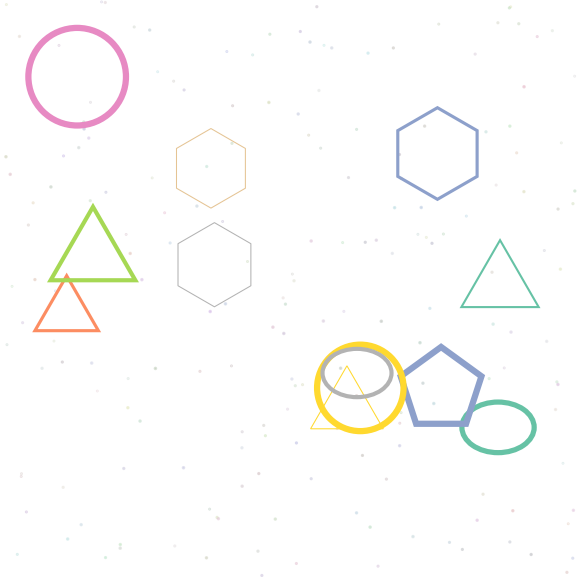[{"shape": "triangle", "thickness": 1, "radius": 0.39, "center": [0.866, 0.506]}, {"shape": "oval", "thickness": 2.5, "radius": 0.31, "center": [0.862, 0.259]}, {"shape": "triangle", "thickness": 1.5, "radius": 0.32, "center": [0.115, 0.458]}, {"shape": "hexagon", "thickness": 1.5, "radius": 0.4, "center": [0.757, 0.733]}, {"shape": "pentagon", "thickness": 3, "radius": 0.37, "center": [0.764, 0.325]}, {"shape": "circle", "thickness": 3, "radius": 0.42, "center": [0.134, 0.866]}, {"shape": "triangle", "thickness": 2, "radius": 0.42, "center": [0.161, 0.556]}, {"shape": "triangle", "thickness": 0.5, "radius": 0.36, "center": [0.601, 0.293]}, {"shape": "circle", "thickness": 3, "radius": 0.37, "center": [0.624, 0.327]}, {"shape": "hexagon", "thickness": 0.5, "radius": 0.34, "center": [0.365, 0.708]}, {"shape": "hexagon", "thickness": 0.5, "radius": 0.36, "center": [0.371, 0.541]}, {"shape": "oval", "thickness": 2, "radius": 0.3, "center": [0.618, 0.353]}]